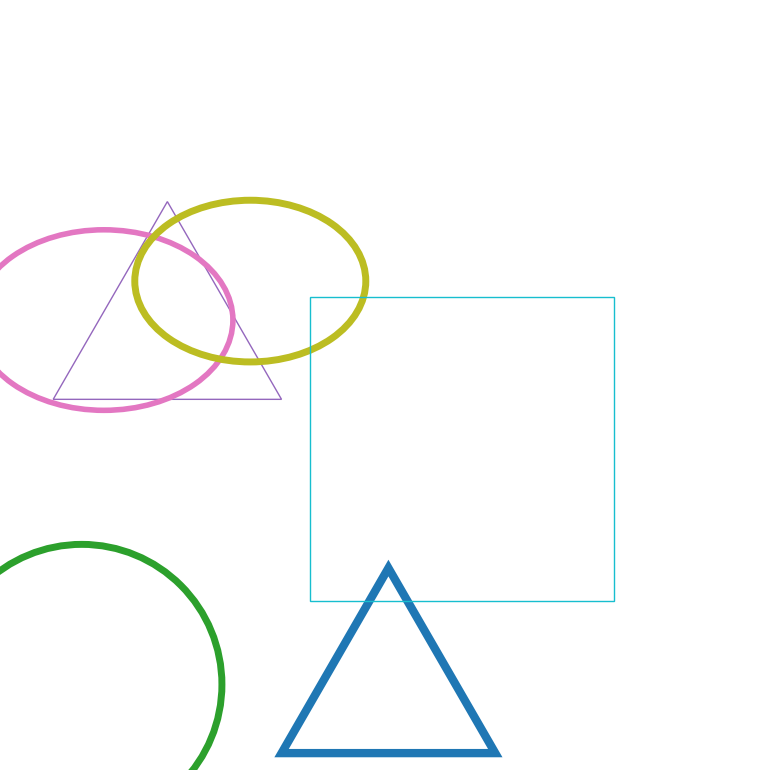[{"shape": "triangle", "thickness": 3, "radius": 0.8, "center": [0.504, 0.102]}, {"shape": "circle", "thickness": 2.5, "radius": 0.91, "center": [0.106, 0.111]}, {"shape": "triangle", "thickness": 0.5, "radius": 0.86, "center": [0.217, 0.567]}, {"shape": "oval", "thickness": 2, "radius": 0.84, "center": [0.135, 0.584]}, {"shape": "oval", "thickness": 2.5, "radius": 0.75, "center": [0.325, 0.635]}, {"shape": "square", "thickness": 0.5, "radius": 0.99, "center": [0.601, 0.417]}]